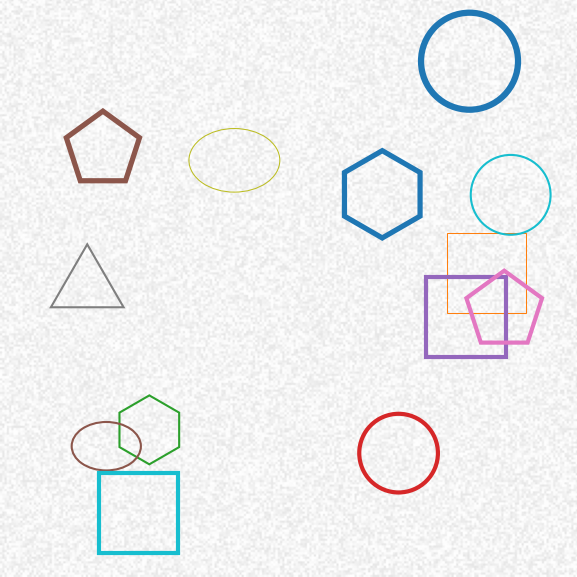[{"shape": "hexagon", "thickness": 2.5, "radius": 0.38, "center": [0.662, 0.663]}, {"shape": "circle", "thickness": 3, "radius": 0.42, "center": [0.813, 0.893]}, {"shape": "square", "thickness": 0.5, "radius": 0.35, "center": [0.842, 0.527]}, {"shape": "hexagon", "thickness": 1, "radius": 0.3, "center": [0.259, 0.255]}, {"shape": "circle", "thickness": 2, "radius": 0.34, "center": [0.69, 0.214]}, {"shape": "square", "thickness": 2, "radius": 0.35, "center": [0.806, 0.45]}, {"shape": "pentagon", "thickness": 2.5, "radius": 0.33, "center": [0.178, 0.74]}, {"shape": "oval", "thickness": 1, "radius": 0.3, "center": [0.184, 0.226]}, {"shape": "pentagon", "thickness": 2, "radius": 0.34, "center": [0.873, 0.462]}, {"shape": "triangle", "thickness": 1, "radius": 0.36, "center": [0.151, 0.503]}, {"shape": "oval", "thickness": 0.5, "radius": 0.39, "center": [0.406, 0.722]}, {"shape": "circle", "thickness": 1, "radius": 0.35, "center": [0.884, 0.662]}, {"shape": "square", "thickness": 2, "radius": 0.35, "center": [0.24, 0.111]}]